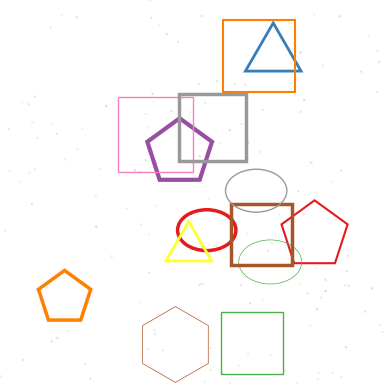[{"shape": "pentagon", "thickness": 1.5, "radius": 0.45, "center": [0.817, 0.389]}, {"shape": "oval", "thickness": 2.5, "radius": 0.38, "center": [0.537, 0.402]}, {"shape": "triangle", "thickness": 2, "radius": 0.42, "center": [0.71, 0.857]}, {"shape": "oval", "thickness": 0.5, "radius": 0.41, "center": [0.702, 0.32]}, {"shape": "square", "thickness": 1, "radius": 0.4, "center": [0.655, 0.109]}, {"shape": "pentagon", "thickness": 3, "radius": 0.44, "center": [0.467, 0.604]}, {"shape": "pentagon", "thickness": 2.5, "radius": 0.36, "center": [0.168, 0.226]}, {"shape": "square", "thickness": 1.5, "radius": 0.47, "center": [0.673, 0.855]}, {"shape": "triangle", "thickness": 2, "radius": 0.34, "center": [0.49, 0.356]}, {"shape": "square", "thickness": 2.5, "radius": 0.39, "center": [0.679, 0.391]}, {"shape": "hexagon", "thickness": 0.5, "radius": 0.49, "center": [0.456, 0.105]}, {"shape": "square", "thickness": 1, "radius": 0.48, "center": [0.404, 0.65]}, {"shape": "oval", "thickness": 1, "radius": 0.4, "center": [0.665, 0.505]}, {"shape": "square", "thickness": 2.5, "radius": 0.43, "center": [0.552, 0.669]}]